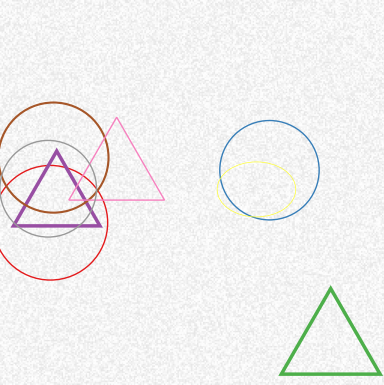[{"shape": "circle", "thickness": 1, "radius": 0.74, "center": [0.131, 0.421]}, {"shape": "circle", "thickness": 1, "radius": 0.65, "center": [0.7, 0.558]}, {"shape": "triangle", "thickness": 2.5, "radius": 0.74, "center": [0.859, 0.102]}, {"shape": "triangle", "thickness": 2.5, "radius": 0.65, "center": [0.147, 0.478]}, {"shape": "oval", "thickness": 0.5, "radius": 0.51, "center": [0.666, 0.508]}, {"shape": "circle", "thickness": 1.5, "radius": 0.72, "center": [0.139, 0.591]}, {"shape": "triangle", "thickness": 1, "radius": 0.72, "center": [0.303, 0.552]}, {"shape": "circle", "thickness": 1, "radius": 0.63, "center": [0.125, 0.51]}]